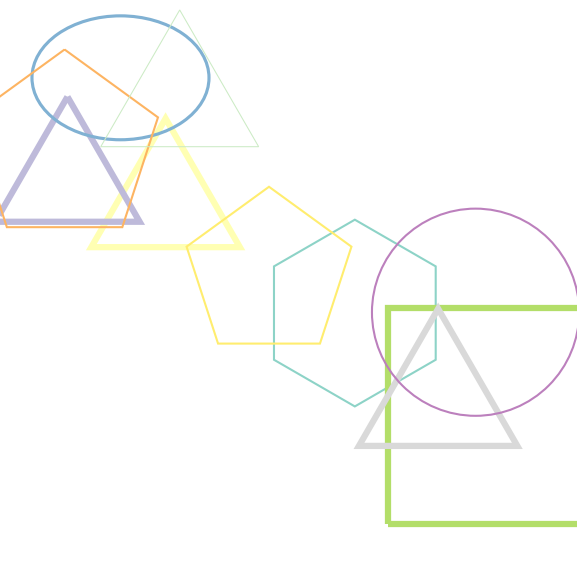[{"shape": "hexagon", "thickness": 1, "radius": 0.81, "center": [0.614, 0.457]}, {"shape": "triangle", "thickness": 3, "radius": 0.74, "center": [0.287, 0.645]}, {"shape": "triangle", "thickness": 3, "radius": 0.72, "center": [0.117, 0.687]}, {"shape": "oval", "thickness": 1.5, "radius": 0.77, "center": [0.209, 0.864]}, {"shape": "pentagon", "thickness": 1, "radius": 0.85, "center": [0.112, 0.743]}, {"shape": "square", "thickness": 3, "radius": 0.94, "center": [0.858, 0.279]}, {"shape": "triangle", "thickness": 3, "radius": 0.79, "center": [0.759, 0.306]}, {"shape": "circle", "thickness": 1, "radius": 0.9, "center": [0.823, 0.458]}, {"shape": "triangle", "thickness": 0.5, "radius": 0.79, "center": [0.311, 0.824]}, {"shape": "pentagon", "thickness": 1, "radius": 0.75, "center": [0.466, 0.526]}]